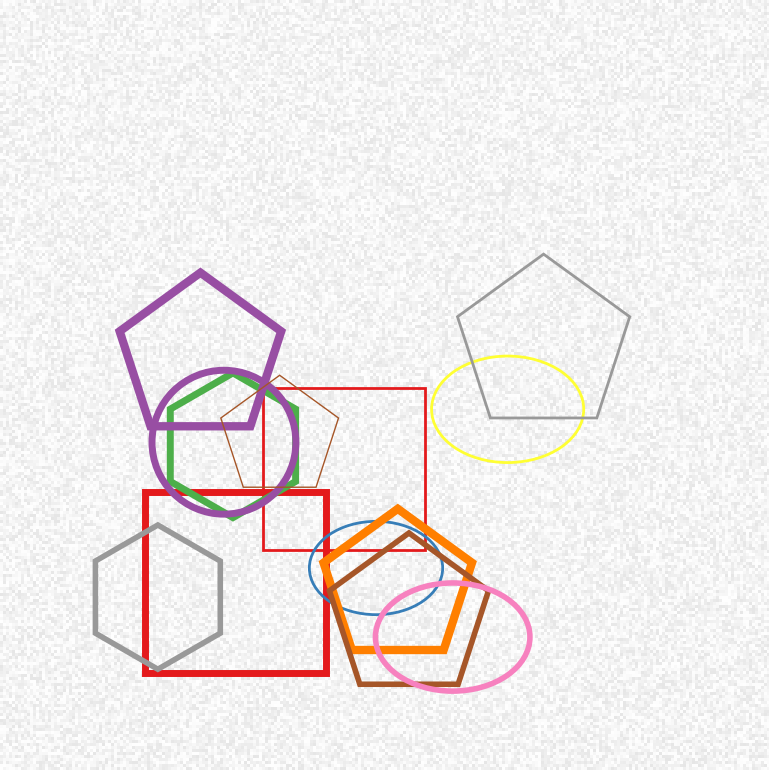[{"shape": "square", "thickness": 2.5, "radius": 0.59, "center": [0.306, 0.244]}, {"shape": "square", "thickness": 1, "radius": 0.52, "center": [0.447, 0.391]}, {"shape": "oval", "thickness": 1, "radius": 0.43, "center": [0.488, 0.262]}, {"shape": "hexagon", "thickness": 2.5, "radius": 0.47, "center": [0.303, 0.422]}, {"shape": "pentagon", "thickness": 3, "radius": 0.55, "center": [0.26, 0.536]}, {"shape": "circle", "thickness": 2.5, "radius": 0.47, "center": [0.291, 0.426]}, {"shape": "pentagon", "thickness": 3, "radius": 0.51, "center": [0.517, 0.238]}, {"shape": "oval", "thickness": 1, "radius": 0.49, "center": [0.659, 0.468]}, {"shape": "pentagon", "thickness": 0.5, "radius": 0.4, "center": [0.363, 0.432]}, {"shape": "pentagon", "thickness": 2, "radius": 0.54, "center": [0.531, 0.199]}, {"shape": "oval", "thickness": 2, "radius": 0.5, "center": [0.588, 0.173]}, {"shape": "pentagon", "thickness": 1, "radius": 0.59, "center": [0.706, 0.552]}, {"shape": "hexagon", "thickness": 2, "radius": 0.47, "center": [0.205, 0.225]}]